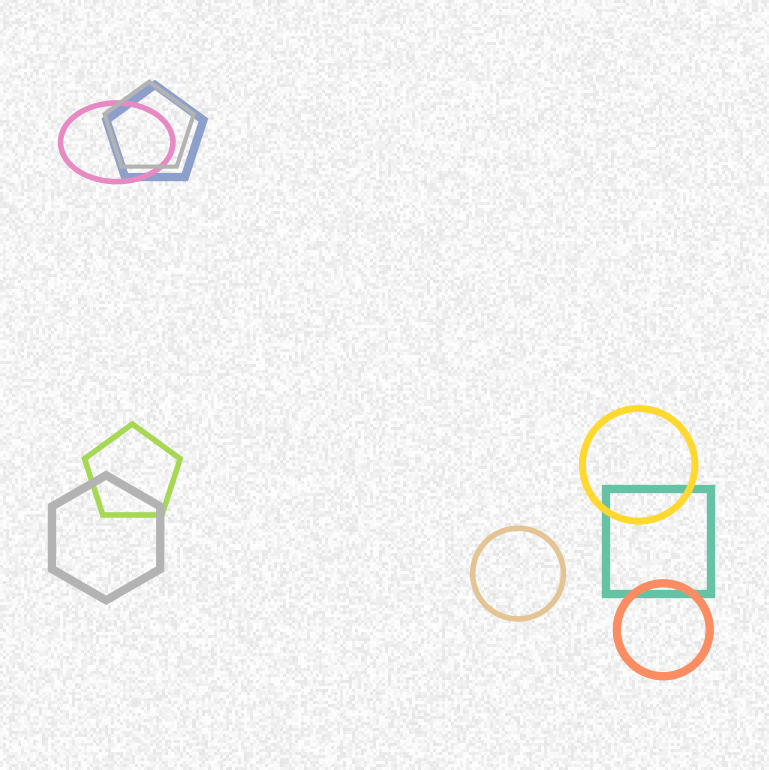[{"shape": "square", "thickness": 3, "radius": 0.34, "center": [0.855, 0.296]}, {"shape": "circle", "thickness": 3, "radius": 0.3, "center": [0.861, 0.182]}, {"shape": "pentagon", "thickness": 3, "radius": 0.33, "center": [0.201, 0.824]}, {"shape": "oval", "thickness": 2, "radius": 0.36, "center": [0.152, 0.815]}, {"shape": "pentagon", "thickness": 2, "radius": 0.33, "center": [0.172, 0.384]}, {"shape": "circle", "thickness": 2.5, "radius": 0.37, "center": [0.829, 0.396]}, {"shape": "circle", "thickness": 2, "radius": 0.29, "center": [0.673, 0.255]}, {"shape": "hexagon", "thickness": 3, "radius": 0.41, "center": [0.138, 0.302]}, {"shape": "pentagon", "thickness": 1.5, "radius": 0.3, "center": [0.194, 0.833]}]